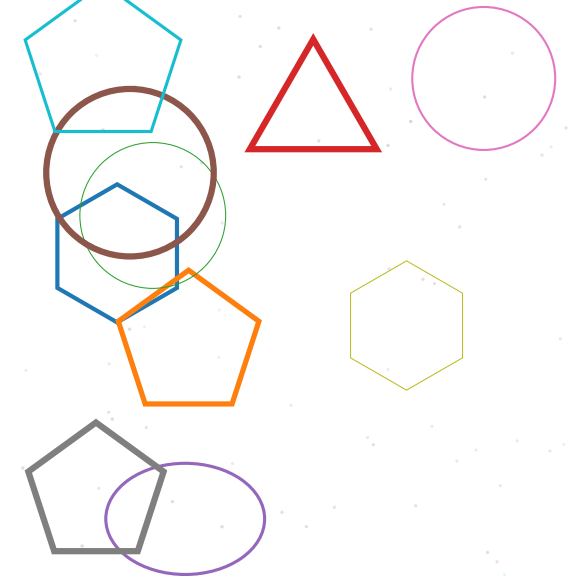[{"shape": "hexagon", "thickness": 2, "radius": 0.6, "center": [0.203, 0.56]}, {"shape": "pentagon", "thickness": 2.5, "radius": 0.64, "center": [0.327, 0.403]}, {"shape": "circle", "thickness": 0.5, "radius": 0.63, "center": [0.265, 0.626]}, {"shape": "triangle", "thickness": 3, "radius": 0.63, "center": [0.542, 0.804]}, {"shape": "oval", "thickness": 1.5, "radius": 0.69, "center": [0.321, 0.101]}, {"shape": "circle", "thickness": 3, "radius": 0.73, "center": [0.225, 0.7]}, {"shape": "circle", "thickness": 1, "radius": 0.62, "center": [0.838, 0.863]}, {"shape": "pentagon", "thickness": 3, "radius": 0.62, "center": [0.166, 0.144]}, {"shape": "hexagon", "thickness": 0.5, "radius": 0.56, "center": [0.704, 0.435]}, {"shape": "pentagon", "thickness": 1.5, "radius": 0.71, "center": [0.178, 0.886]}]